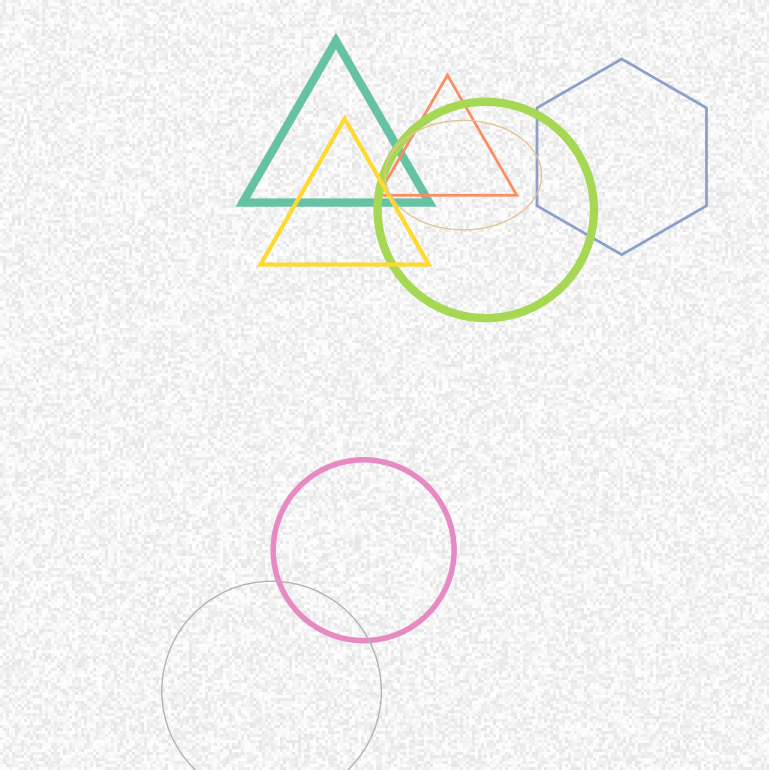[{"shape": "triangle", "thickness": 3, "radius": 0.7, "center": [0.436, 0.807]}, {"shape": "triangle", "thickness": 1, "radius": 0.52, "center": [0.581, 0.798]}, {"shape": "hexagon", "thickness": 1, "radius": 0.64, "center": [0.807, 0.796]}, {"shape": "circle", "thickness": 2, "radius": 0.59, "center": [0.472, 0.285]}, {"shape": "circle", "thickness": 3, "radius": 0.7, "center": [0.631, 0.727]}, {"shape": "triangle", "thickness": 1.5, "radius": 0.63, "center": [0.448, 0.72]}, {"shape": "oval", "thickness": 0.5, "radius": 0.51, "center": [0.602, 0.773]}, {"shape": "circle", "thickness": 0.5, "radius": 0.71, "center": [0.353, 0.103]}]